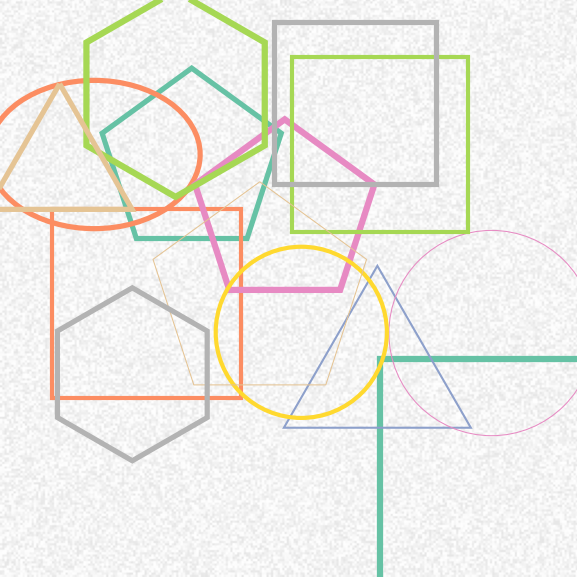[{"shape": "pentagon", "thickness": 2.5, "radius": 0.82, "center": [0.332, 0.718]}, {"shape": "square", "thickness": 3, "radius": 0.99, "center": [0.855, 0.18]}, {"shape": "oval", "thickness": 2.5, "radius": 0.92, "center": [0.163, 0.732]}, {"shape": "square", "thickness": 2, "radius": 0.82, "center": [0.253, 0.473]}, {"shape": "triangle", "thickness": 1, "radius": 0.93, "center": [0.653, 0.352]}, {"shape": "circle", "thickness": 0.5, "radius": 0.89, "center": [0.851, 0.422]}, {"shape": "pentagon", "thickness": 3, "radius": 0.82, "center": [0.493, 0.629]}, {"shape": "square", "thickness": 2, "radius": 0.76, "center": [0.658, 0.749]}, {"shape": "hexagon", "thickness": 3, "radius": 0.89, "center": [0.304, 0.836]}, {"shape": "circle", "thickness": 2, "radius": 0.74, "center": [0.522, 0.424]}, {"shape": "pentagon", "thickness": 0.5, "radius": 0.97, "center": [0.45, 0.49]}, {"shape": "triangle", "thickness": 2.5, "radius": 0.72, "center": [0.103, 0.709]}, {"shape": "hexagon", "thickness": 2.5, "radius": 0.75, "center": [0.229, 0.351]}, {"shape": "square", "thickness": 2.5, "radius": 0.7, "center": [0.615, 0.821]}]